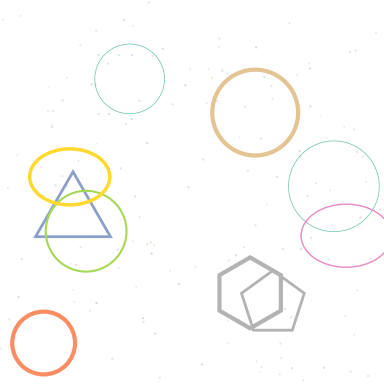[{"shape": "circle", "thickness": 0.5, "radius": 0.59, "center": [0.867, 0.516]}, {"shape": "circle", "thickness": 0.5, "radius": 0.45, "center": [0.337, 0.795]}, {"shape": "circle", "thickness": 3, "radius": 0.41, "center": [0.113, 0.109]}, {"shape": "triangle", "thickness": 2, "radius": 0.56, "center": [0.19, 0.441]}, {"shape": "oval", "thickness": 1, "radius": 0.59, "center": [0.899, 0.388]}, {"shape": "circle", "thickness": 1.5, "radius": 0.52, "center": [0.224, 0.399]}, {"shape": "oval", "thickness": 2.5, "radius": 0.52, "center": [0.181, 0.541]}, {"shape": "circle", "thickness": 3, "radius": 0.56, "center": [0.663, 0.708]}, {"shape": "hexagon", "thickness": 3, "radius": 0.46, "center": [0.65, 0.239]}, {"shape": "pentagon", "thickness": 2, "radius": 0.43, "center": [0.709, 0.212]}]